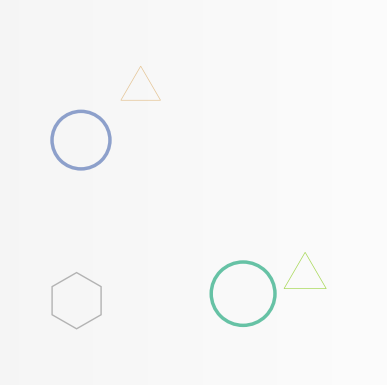[{"shape": "circle", "thickness": 2.5, "radius": 0.41, "center": [0.627, 0.237]}, {"shape": "circle", "thickness": 2.5, "radius": 0.37, "center": [0.209, 0.636]}, {"shape": "triangle", "thickness": 0.5, "radius": 0.31, "center": [0.787, 0.282]}, {"shape": "triangle", "thickness": 0.5, "radius": 0.3, "center": [0.363, 0.769]}, {"shape": "hexagon", "thickness": 1, "radius": 0.36, "center": [0.198, 0.219]}]